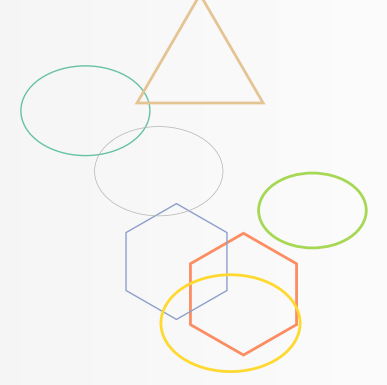[{"shape": "oval", "thickness": 1, "radius": 0.83, "center": [0.22, 0.712]}, {"shape": "hexagon", "thickness": 2, "radius": 0.79, "center": [0.628, 0.236]}, {"shape": "hexagon", "thickness": 1, "radius": 0.75, "center": [0.455, 0.321]}, {"shape": "oval", "thickness": 2, "radius": 0.69, "center": [0.806, 0.453]}, {"shape": "oval", "thickness": 2, "radius": 0.9, "center": [0.595, 0.161]}, {"shape": "triangle", "thickness": 2, "radius": 0.94, "center": [0.516, 0.826]}, {"shape": "oval", "thickness": 0.5, "radius": 0.83, "center": [0.41, 0.555]}]